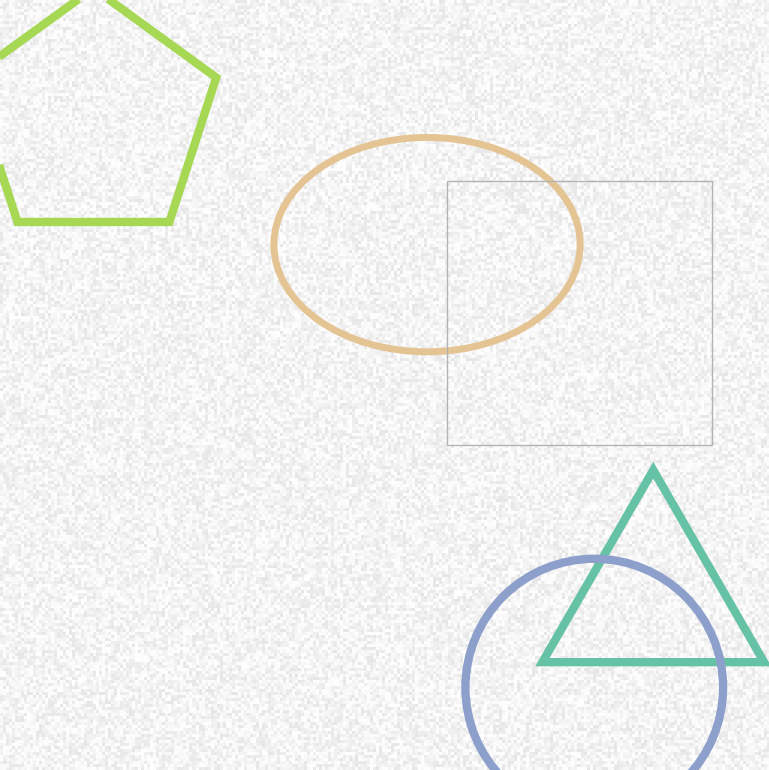[{"shape": "triangle", "thickness": 3, "radius": 0.83, "center": [0.848, 0.223]}, {"shape": "circle", "thickness": 3, "radius": 0.84, "center": [0.772, 0.107]}, {"shape": "pentagon", "thickness": 3, "radius": 0.84, "center": [0.121, 0.847]}, {"shape": "oval", "thickness": 2.5, "radius": 0.99, "center": [0.555, 0.682]}, {"shape": "square", "thickness": 0.5, "radius": 0.86, "center": [0.752, 0.594]}]